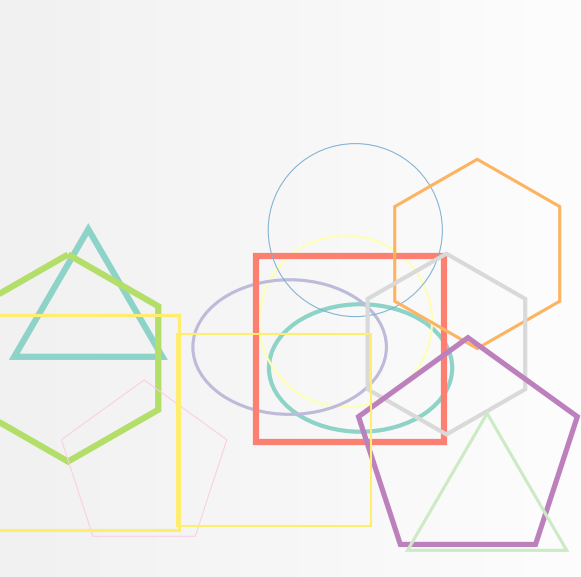[{"shape": "triangle", "thickness": 3, "radius": 0.74, "center": [0.152, 0.455]}, {"shape": "oval", "thickness": 2, "radius": 0.79, "center": [0.62, 0.362]}, {"shape": "circle", "thickness": 1, "radius": 0.74, "center": [0.595, 0.443]}, {"shape": "oval", "thickness": 1.5, "radius": 0.83, "center": [0.498, 0.398]}, {"shape": "square", "thickness": 3, "radius": 0.81, "center": [0.602, 0.394]}, {"shape": "circle", "thickness": 0.5, "radius": 0.75, "center": [0.611, 0.601]}, {"shape": "hexagon", "thickness": 1.5, "radius": 0.82, "center": [0.821, 0.559]}, {"shape": "hexagon", "thickness": 3, "radius": 0.9, "center": [0.117, 0.379]}, {"shape": "pentagon", "thickness": 0.5, "radius": 0.75, "center": [0.248, 0.192]}, {"shape": "hexagon", "thickness": 2, "radius": 0.78, "center": [0.768, 0.403]}, {"shape": "pentagon", "thickness": 2.5, "radius": 0.99, "center": [0.805, 0.217]}, {"shape": "triangle", "thickness": 1.5, "radius": 0.79, "center": [0.838, 0.125]}, {"shape": "square", "thickness": 1, "radius": 0.83, "center": [0.472, 0.254]}, {"shape": "square", "thickness": 1.5, "radius": 0.93, "center": [0.121, 0.267]}]